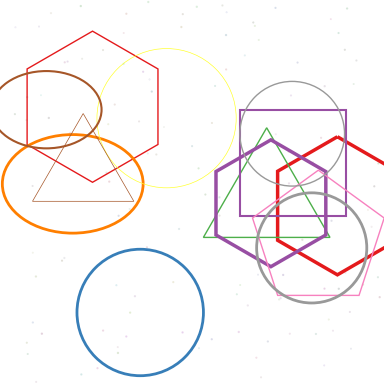[{"shape": "hexagon", "thickness": 2.5, "radius": 0.9, "center": [0.876, 0.466]}, {"shape": "hexagon", "thickness": 1, "radius": 0.98, "center": [0.24, 0.723]}, {"shape": "circle", "thickness": 2, "radius": 0.82, "center": [0.364, 0.188]}, {"shape": "triangle", "thickness": 1, "radius": 0.95, "center": [0.693, 0.478]}, {"shape": "hexagon", "thickness": 2.5, "radius": 0.82, "center": [0.704, 0.472]}, {"shape": "square", "thickness": 1.5, "radius": 0.69, "center": [0.761, 0.577]}, {"shape": "oval", "thickness": 2, "radius": 0.91, "center": [0.189, 0.522]}, {"shape": "circle", "thickness": 0.5, "radius": 0.9, "center": [0.433, 0.693]}, {"shape": "triangle", "thickness": 0.5, "radius": 0.76, "center": [0.216, 0.553]}, {"shape": "oval", "thickness": 1.5, "radius": 0.72, "center": [0.12, 0.715]}, {"shape": "pentagon", "thickness": 1, "radius": 0.9, "center": [0.827, 0.378]}, {"shape": "circle", "thickness": 1, "radius": 0.68, "center": [0.759, 0.653]}, {"shape": "circle", "thickness": 2, "radius": 0.72, "center": [0.81, 0.356]}]